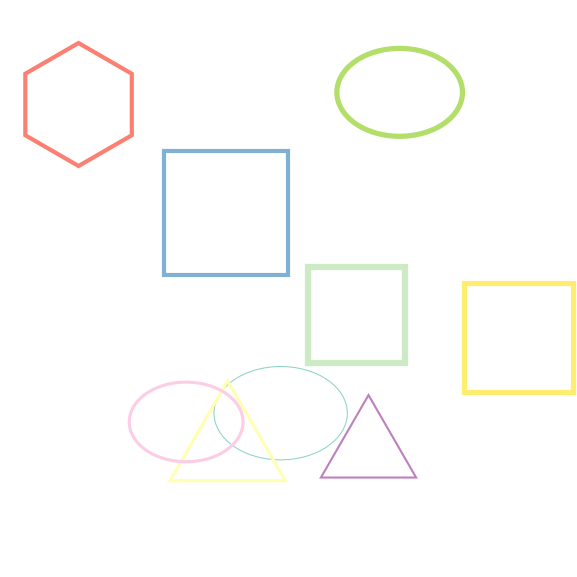[{"shape": "oval", "thickness": 0.5, "radius": 0.58, "center": [0.486, 0.284]}, {"shape": "triangle", "thickness": 1.5, "radius": 0.58, "center": [0.394, 0.224]}, {"shape": "hexagon", "thickness": 2, "radius": 0.53, "center": [0.136, 0.818]}, {"shape": "square", "thickness": 2, "radius": 0.54, "center": [0.391, 0.63]}, {"shape": "oval", "thickness": 2.5, "radius": 0.54, "center": [0.692, 0.839]}, {"shape": "oval", "thickness": 1.5, "radius": 0.49, "center": [0.322, 0.269]}, {"shape": "triangle", "thickness": 1, "radius": 0.48, "center": [0.638, 0.22]}, {"shape": "square", "thickness": 3, "radius": 0.42, "center": [0.617, 0.454]}, {"shape": "square", "thickness": 2.5, "radius": 0.47, "center": [0.897, 0.415]}]